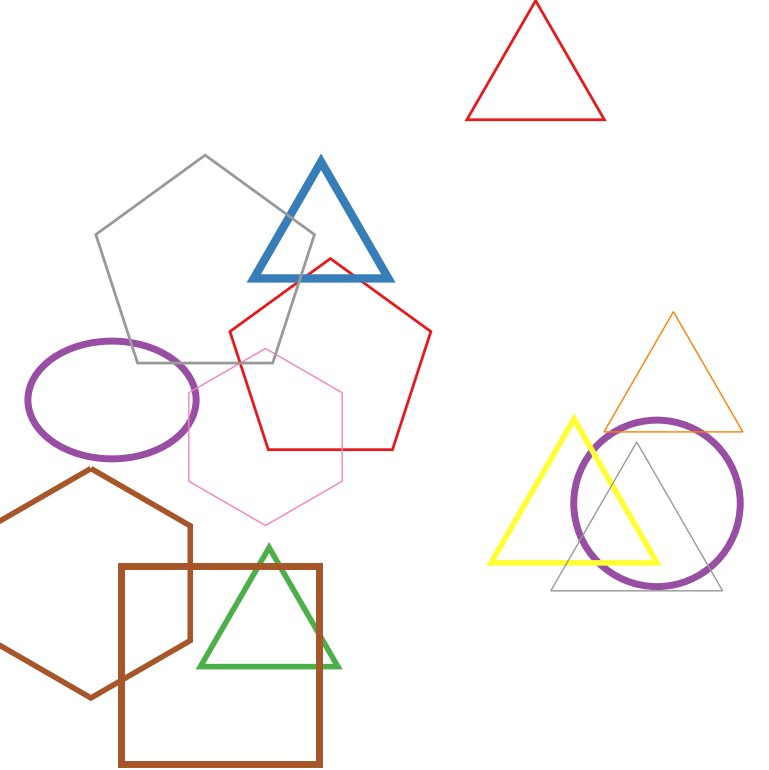[{"shape": "triangle", "thickness": 1, "radius": 0.52, "center": [0.696, 0.896]}, {"shape": "pentagon", "thickness": 1, "radius": 0.69, "center": [0.429, 0.527]}, {"shape": "triangle", "thickness": 3, "radius": 0.5, "center": [0.417, 0.689]}, {"shape": "triangle", "thickness": 2, "radius": 0.52, "center": [0.35, 0.186]}, {"shape": "circle", "thickness": 2.5, "radius": 0.54, "center": [0.853, 0.346]}, {"shape": "oval", "thickness": 2.5, "radius": 0.55, "center": [0.145, 0.481]}, {"shape": "triangle", "thickness": 0.5, "radius": 0.52, "center": [0.875, 0.491]}, {"shape": "triangle", "thickness": 2, "radius": 0.62, "center": [0.745, 0.331]}, {"shape": "hexagon", "thickness": 2, "radius": 0.74, "center": [0.118, 0.243]}, {"shape": "square", "thickness": 2.5, "radius": 0.64, "center": [0.285, 0.136]}, {"shape": "hexagon", "thickness": 0.5, "radius": 0.57, "center": [0.345, 0.432]}, {"shape": "pentagon", "thickness": 1, "radius": 0.75, "center": [0.266, 0.649]}, {"shape": "triangle", "thickness": 0.5, "radius": 0.64, "center": [0.827, 0.297]}]